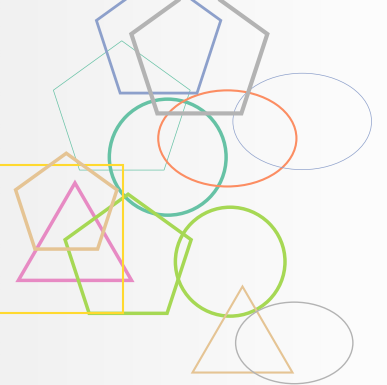[{"shape": "circle", "thickness": 2.5, "radius": 0.75, "center": [0.433, 0.592]}, {"shape": "pentagon", "thickness": 0.5, "radius": 0.93, "center": [0.314, 0.708]}, {"shape": "oval", "thickness": 1.5, "radius": 0.89, "center": [0.587, 0.64]}, {"shape": "pentagon", "thickness": 2, "radius": 0.84, "center": [0.409, 0.895]}, {"shape": "oval", "thickness": 0.5, "radius": 0.89, "center": [0.78, 0.685]}, {"shape": "triangle", "thickness": 2.5, "radius": 0.84, "center": [0.193, 0.356]}, {"shape": "circle", "thickness": 2.5, "radius": 0.71, "center": [0.594, 0.32]}, {"shape": "pentagon", "thickness": 2.5, "radius": 0.86, "center": [0.331, 0.325]}, {"shape": "square", "thickness": 1.5, "radius": 0.96, "center": [0.127, 0.379]}, {"shape": "triangle", "thickness": 1.5, "radius": 0.74, "center": [0.626, 0.107]}, {"shape": "pentagon", "thickness": 2.5, "radius": 0.69, "center": [0.171, 0.464]}, {"shape": "oval", "thickness": 1, "radius": 0.76, "center": [0.759, 0.109]}, {"shape": "pentagon", "thickness": 3, "radius": 0.92, "center": [0.514, 0.855]}]